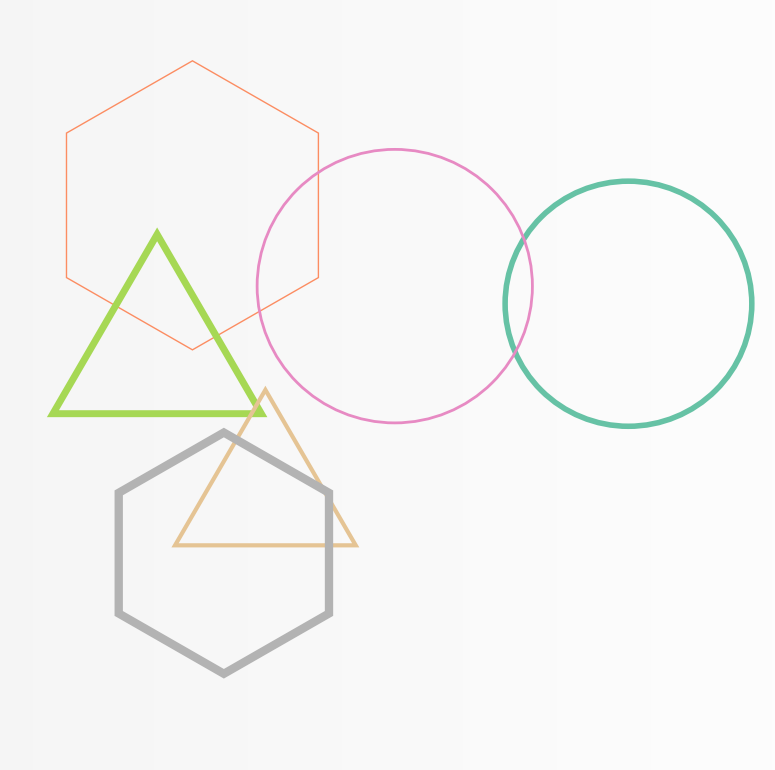[{"shape": "circle", "thickness": 2, "radius": 0.8, "center": [0.811, 0.606]}, {"shape": "hexagon", "thickness": 0.5, "radius": 0.94, "center": [0.248, 0.733]}, {"shape": "circle", "thickness": 1, "radius": 0.89, "center": [0.509, 0.628]}, {"shape": "triangle", "thickness": 2.5, "radius": 0.78, "center": [0.203, 0.54]}, {"shape": "triangle", "thickness": 1.5, "radius": 0.67, "center": [0.342, 0.359]}, {"shape": "hexagon", "thickness": 3, "radius": 0.78, "center": [0.289, 0.282]}]